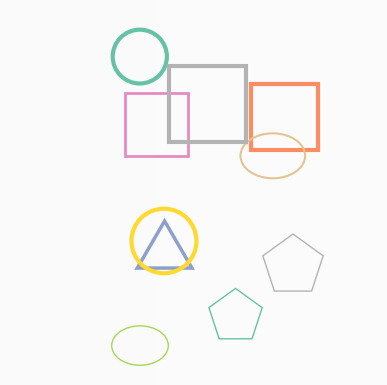[{"shape": "pentagon", "thickness": 1, "radius": 0.36, "center": [0.608, 0.179]}, {"shape": "circle", "thickness": 3, "radius": 0.35, "center": [0.361, 0.853]}, {"shape": "square", "thickness": 3, "radius": 0.43, "center": [0.735, 0.696]}, {"shape": "triangle", "thickness": 2.5, "radius": 0.41, "center": [0.425, 0.344]}, {"shape": "square", "thickness": 2, "radius": 0.41, "center": [0.404, 0.676]}, {"shape": "oval", "thickness": 1, "radius": 0.37, "center": [0.361, 0.102]}, {"shape": "circle", "thickness": 3, "radius": 0.42, "center": [0.423, 0.374]}, {"shape": "oval", "thickness": 1.5, "radius": 0.42, "center": [0.704, 0.595]}, {"shape": "pentagon", "thickness": 1, "radius": 0.41, "center": [0.756, 0.31]}, {"shape": "square", "thickness": 3, "radius": 0.49, "center": [0.535, 0.729]}]